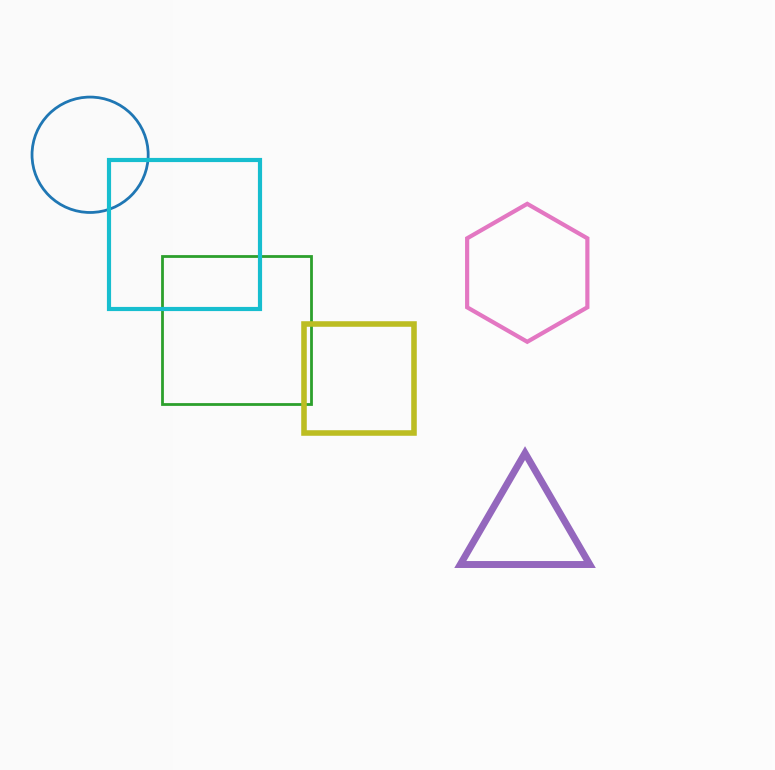[{"shape": "circle", "thickness": 1, "radius": 0.37, "center": [0.116, 0.799]}, {"shape": "square", "thickness": 1, "radius": 0.48, "center": [0.305, 0.571]}, {"shape": "triangle", "thickness": 2.5, "radius": 0.48, "center": [0.677, 0.315]}, {"shape": "hexagon", "thickness": 1.5, "radius": 0.45, "center": [0.68, 0.646]}, {"shape": "square", "thickness": 2, "radius": 0.36, "center": [0.464, 0.508]}, {"shape": "square", "thickness": 1.5, "radius": 0.49, "center": [0.238, 0.695]}]